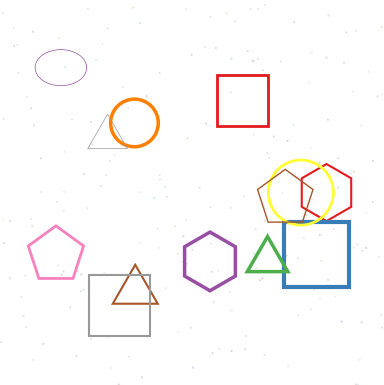[{"shape": "hexagon", "thickness": 1.5, "radius": 0.37, "center": [0.848, 0.5]}, {"shape": "square", "thickness": 2, "radius": 0.33, "center": [0.63, 0.739]}, {"shape": "square", "thickness": 3, "radius": 0.42, "center": [0.822, 0.339]}, {"shape": "triangle", "thickness": 2.5, "radius": 0.3, "center": [0.695, 0.325]}, {"shape": "hexagon", "thickness": 2.5, "radius": 0.38, "center": [0.545, 0.321]}, {"shape": "oval", "thickness": 0.5, "radius": 0.33, "center": [0.158, 0.824]}, {"shape": "circle", "thickness": 2.5, "radius": 0.31, "center": [0.349, 0.681]}, {"shape": "circle", "thickness": 2, "radius": 0.42, "center": [0.781, 0.5]}, {"shape": "triangle", "thickness": 1.5, "radius": 0.34, "center": [0.351, 0.245]}, {"shape": "pentagon", "thickness": 1, "radius": 0.38, "center": [0.741, 0.484]}, {"shape": "pentagon", "thickness": 2, "radius": 0.38, "center": [0.145, 0.338]}, {"shape": "triangle", "thickness": 0.5, "radius": 0.3, "center": [0.279, 0.644]}, {"shape": "square", "thickness": 1.5, "radius": 0.4, "center": [0.31, 0.206]}]